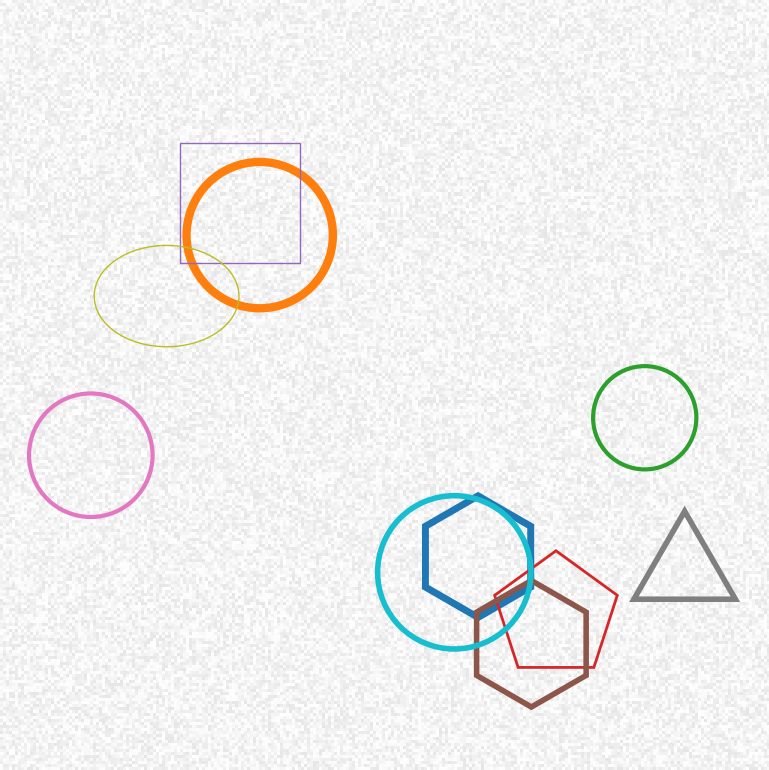[{"shape": "hexagon", "thickness": 2.5, "radius": 0.39, "center": [0.621, 0.277]}, {"shape": "circle", "thickness": 3, "radius": 0.48, "center": [0.337, 0.695]}, {"shape": "circle", "thickness": 1.5, "radius": 0.34, "center": [0.837, 0.457]}, {"shape": "pentagon", "thickness": 1, "radius": 0.42, "center": [0.722, 0.201]}, {"shape": "square", "thickness": 0.5, "radius": 0.39, "center": [0.311, 0.736]}, {"shape": "hexagon", "thickness": 2, "radius": 0.41, "center": [0.69, 0.164]}, {"shape": "circle", "thickness": 1.5, "radius": 0.4, "center": [0.118, 0.409]}, {"shape": "triangle", "thickness": 2, "radius": 0.38, "center": [0.889, 0.26]}, {"shape": "oval", "thickness": 0.5, "radius": 0.47, "center": [0.216, 0.615]}, {"shape": "circle", "thickness": 2, "radius": 0.5, "center": [0.59, 0.257]}]